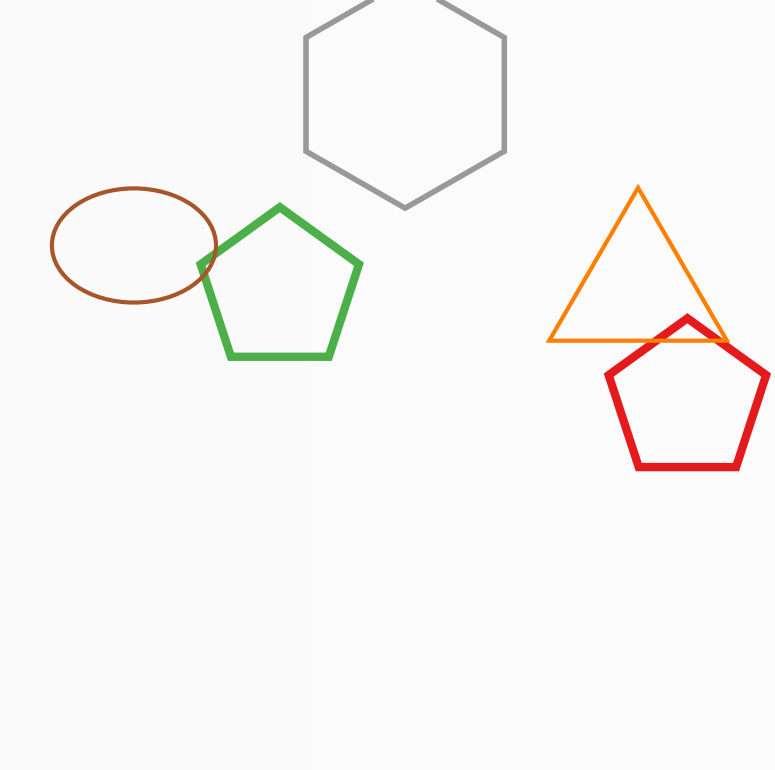[{"shape": "pentagon", "thickness": 3, "radius": 0.53, "center": [0.887, 0.48]}, {"shape": "pentagon", "thickness": 3, "radius": 0.54, "center": [0.361, 0.624]}, {"shape": "triangle", "thickness": 1.5, "radius": 0.66, "center": [0.823, 0.624]}, {"shape": "oval", "thickness": 1.5, "radius": 0.53, "center": [0.173, 0.681]}, {"shape": "hexagon", "thickness": 2, "radius": 0.74, "center": [0.523, 0.877]}]